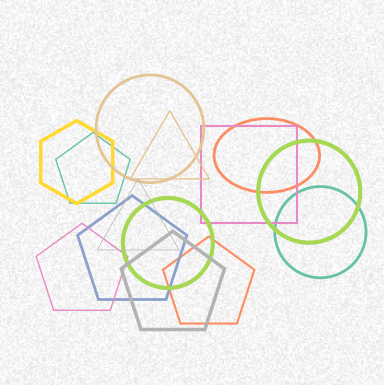[{"shape": "circle", "thickness": 2, "radius": 0.59, "center": [0.832, 0.397]}, {"shape": "pentagon", "thickness": 1, "radius": 0.51, "center": [0.242, 0.554]}, {"shape": "oval", "thickness": 2, "radius": 0.68, "center": [0.693, 0.596]}, {"shape": "pentagon", "thickness": 1.5, "radius": 0.62, "center": [0.542, 0.261]}, {"shape": "pentagon", "thickness": 2, "radius": 0.75, "center": [0.343, 0.343]}, {"shape": "pentagon", "thickness": 1, "radius": 0.63, "center": [0.213, 0.295]}, {"shape": "square", "thickness": 1.5, "radius": 0.63, "center": [0.647, 0.547]}, {"shape": "circle", "thickness": 3, "radius": 0.58, "center": [0.436, 0.369]}, {"shape": "circle", "thickness": 3, "radius": 0.66, "center": [0.803, 0.502]}, {"shape": "hexagon", "thickness": 2.5, "radius": 0.54, "center": [0.199, 0.579]}, {"shape": "circle", "thickness": 2, "radius": 0.7, "center": [0.389, 0.665]}, {"shape": "triangle", "thickness": 1, "radius": 0.59, "center": [0.441, 0.594]}, {"shape": "pentagon", "thickness": 2.5, "radius": 0.71, "center": [0.449, 0.258]}, {"shape": "triangle", "thickness": 0.5, "radius": 0.61, "center": [0.359, 0.412]}]